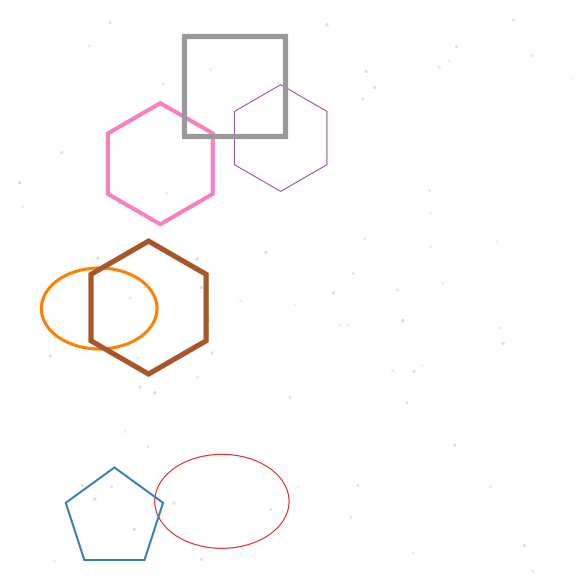[{"shape": "oval", "thickness": 0.5, "radius": 0.58, "center": [0.384, 0.131]}, {"shape": "pentagon", "thickness": 1, "radius": 0.44, "center": [0.198, 0.101]}, {"shape": "hexagon", "thickness": 0.5, "radius": 0.46, "center": [0.486, 0.76]}, {"shape": "oval", "thickness": 1.5, "radius": 0.5, "center": [0.172, 0.465]}, {"shape": "hexagon", "thickness": 2.5, "radius": 0.58, "center": [0.257, 0.467]}, {"shape": "hexagon", "thickness": 2, "radius": 0.52, "center": [0.278, 0.716]}, {"shape": "square", "thickness": 2.5, "radius": 0.43, "center": [0.406, 0.851]}]